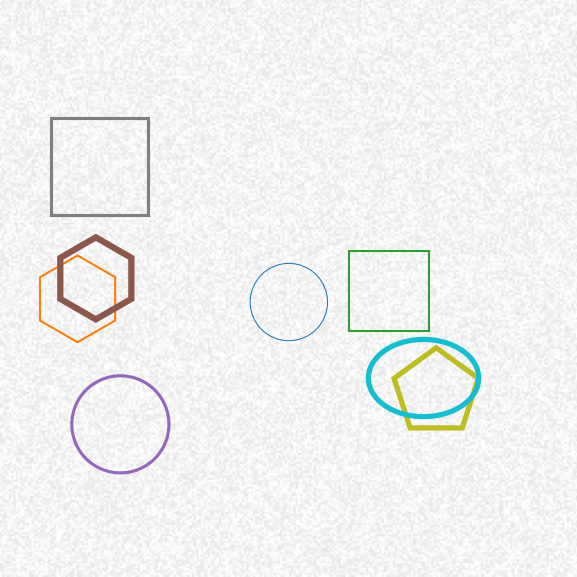[{"shape": "circle", "thickness": 0.5, "radius": 0.33, "center": [0.5, 0.476]}, {"shape": "hexagon", "thickness": 1, "radius": 0.38, "center": [0.134, 0.482]}, {"shape": "square", "thickness": 1, "radius": 0.34, "center": [0.674, 0.495]}, {"shape": "circle", "thickness": 1.5, "radius": 0.42, "center": [0.208, 0.264]}, {"shape": "hexagon", "thickness": 3, "radius": 0.36, "center": [0.166, 0.517]}, {"shape": "square", "thickness": 1.5, "radius": 0.42, "center": [0.172, 0.711]}, {"shape": "pentagon", "thickness": 2.5, "radius": 0.38, "center": [0.755, 0.32]}, {"shape": "oval", "thickness": 2.5, "radius": 0.48, "center": [0.733, 0.345]}]